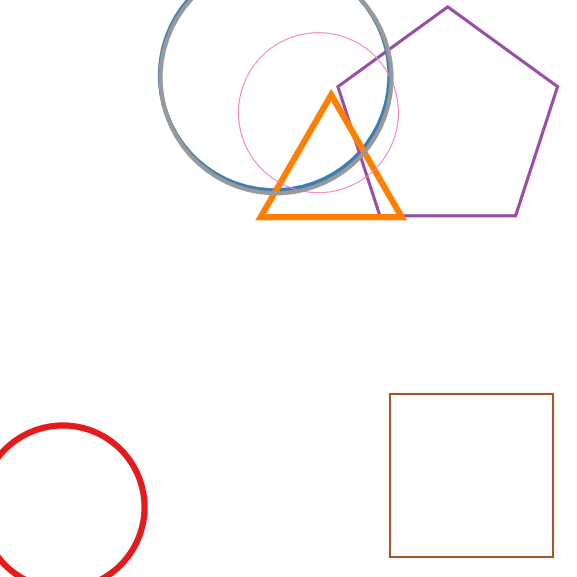[{"shape": "circle", "thickness": 3, "radius": 0.71, "center": [0.109, 0.121]}, {"shape": "circle", "thickness": 2, "radius": 0.99, "center": [0.476, 0.868]}, {"shape": "pentagon", "thickness": 1.5, "radius": 1.0, "center": [0.775, 0.787]}, {"shape": "triangle", "thickness": 3, "radius": 0.71, "center": [0.573, 0.694]}, {"shape": "square", "thickness": 1, "radius": 0.71, "center": [0.816, 0.176]}, {"shape": "circle", "thickness": 0.5, "radius": 0.69, "center": [0.551, 0.804]}, {"shape": "circle", "thickness": 2, "radius": 1.0, "center": [0.478, 0.864]}]